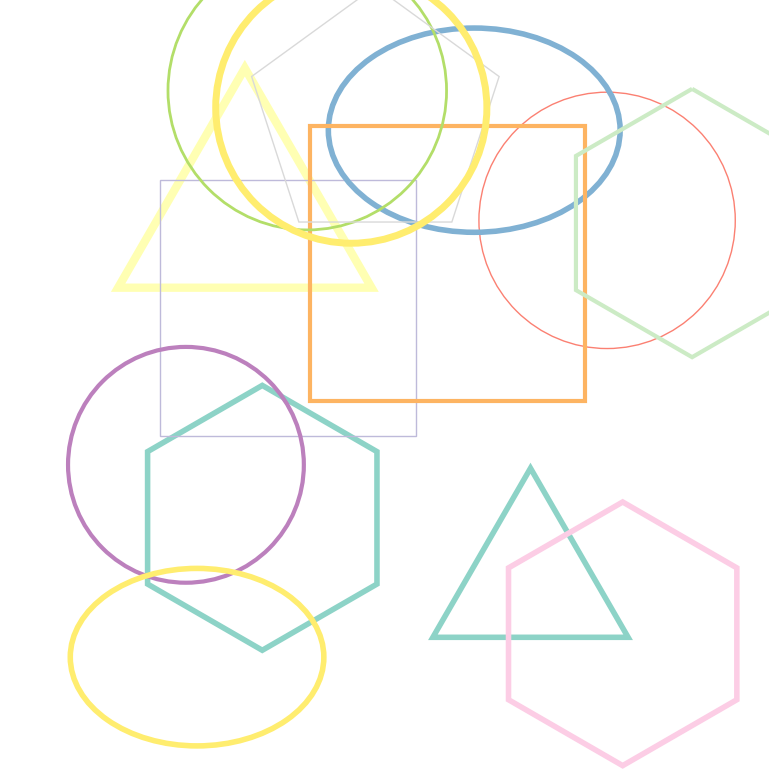[{"shape": "triangle", "thickness": 2, "radius": 0.73, "center": [0.689, 0.246]}, {"shape": "hexagon", "thickness": 2, "radius": 0.86, "center": [0.341, 0.327]}, {"shape": "triangle", "thickness": 3, "radius": 0.95, "center": [0.318, 0.721]}, {"shape": "square", "thickness": 0.5, "radius": 0.83, "center": [0.374, 0.6]}, {"shape": "circle", "thickness": 0.5, "radius": 0.83, "center": [0.788, 0.714]}, {"shape": "oval", "thickness": 2, "radius": 0.95, "center": [0.616, 0.831]}, {"shape": "square", "thickness": 1.5, "radius": 0.89, "center": [0.582, 0.658]}, {"shape": "circle", "thickness": 1, "radius": 0.9, "center": [0.399, 0.882]}, {"shape": "hexagon", "thickness": 2, "radius": 0.86, "center": [0.809, 0.177]}, {"shape": "pentagon", "thickness": 0.5, "radius": 0.85, "center": [0.487, 0.848]}, {"shape": "circle", "thickness": 1.5, "radius": 0.77, "center": [0.241, 0.396]}, {"shape": "hexagon", "thickness": 1.5, "radius": 0.87, "center": [0.899, 0.71]}, {"shape": "circle", "thickness": 2.5, "radius": 0.88, "center": [0.456, 0.86]}, {"shape": "oval", "thickness": 2, "radius": 0.82, "center": [0.256, 0.147]}]